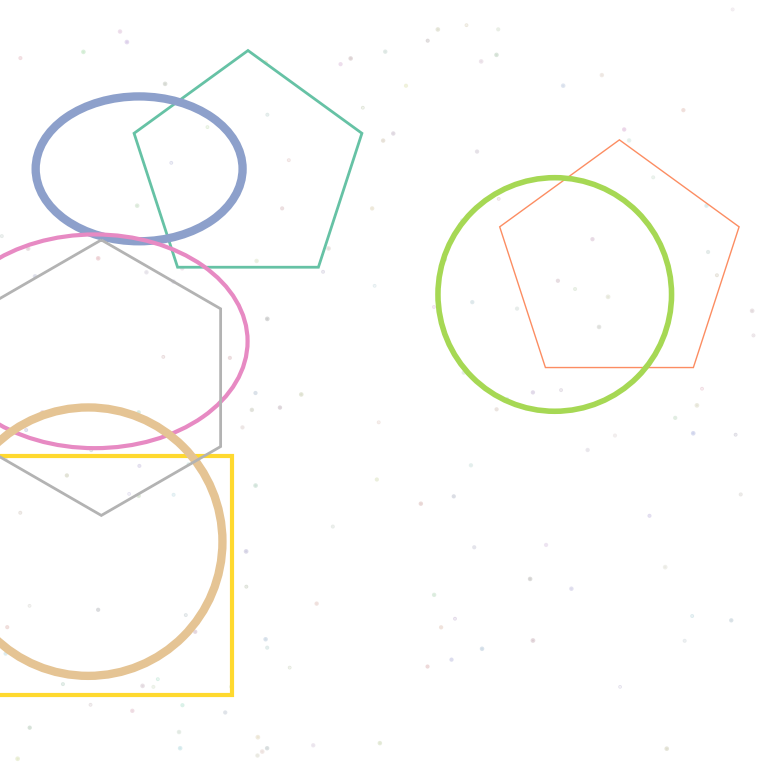[{"shape": "pentagon", "thickness": 1, "radius": 0.78, "center": [0.322, 0.779]}, {"shape": "pentagon", "thickness": 0.5, "radius": 0.82, "center": [0.804, 0.655]}, {"shape": "oval", "thickness": 3, "radius": 0.67, "center": [0.181, 0.781]}, {"shape": "oval", "thickness": 1.5, "radius": 0.99, "center": [0.123, 0.557]}, {"shape": "circle", "thickness": 2, "radius": 0.76, "center": [0.72, 0.618]}, {"shape": "square", "thickness": 1.5, "radius": 0.77, "center": [0.147, 0.252]}, {"shape": "circle", "thickness": 3, "radius": 0.87, "center": [0.115, 0.297]}, {"shape": "hexagon", "thickness": 1, "radius": 0.89, "center": [0.132, 0.51]}]